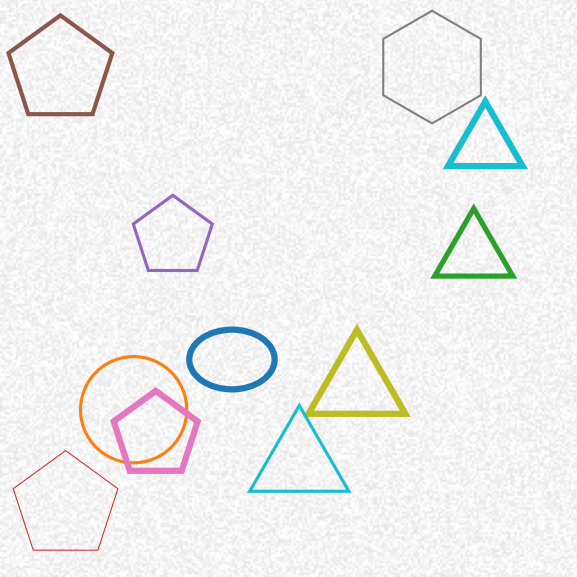[{"shape": "oval", "thickness": 3, "radius": 0.37, "center": [0.402, 0.377]}, {"shape": "circle", "thickness": 1.5, "radius": 0.46, "center": [0.231, 0.29]}, {"shape": "triangle", "thickness": 2.5, "radius": 0.39, "center": [0.82, 0.56]}, {"shape": "pentagon", "thickness": 0.5, "radius": 0.48, "center": [0.114, 0.124]}, {"shape": "pentagon", "thickness": 1.5, "radius": 0.36, "center": [0.299, 0.589]}, {"shape": "pentagon", "thickness": 2, "radius": 0.47, "center": [0.105, 0.878]}, {"shape": "pentagon", "thickness": 3, "radius": 0.38, "center": [0.27, 0.246]}, {"shape": "hexagon", "thickness": 1, "radius": 0.49, "center": [0.748, 0.883]}, {"shape": "triangle", "thickness": 3, "radius": 0.48, "center": [0.618, 0.331]}, {"shape": "triangle", "thickness": 1.5, "radius": 0.5, "center": [0.518, 0.198]}, {"shape": "triangle", "thickness": 3, "radius": 0.37, "center": [0.84, 0.749]}]